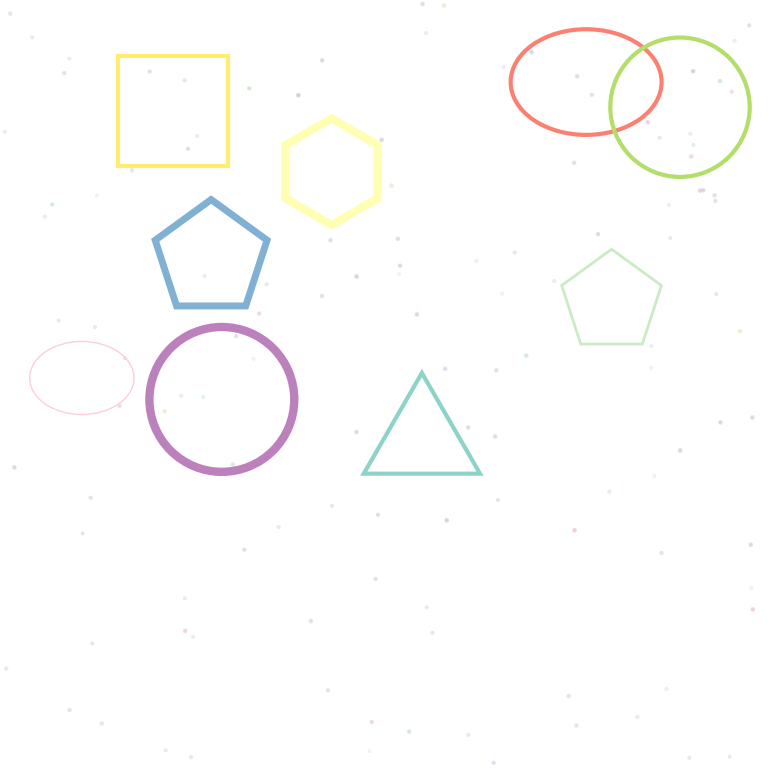[{"shape": "triangle", "thickness": 1.5, "radius": 0.44, "center": [0.548, 0.428]}, {"shape": "hexagon", "thickness": 3, "radius": 0.35, "center": [0.431, 0.777]}, {"shape": "oval", "thickness": 1.5, "radius": 0.49, "center": [0.761, 0.893]}, {"shape": "pentagon", "thickness": 2.5, "radius": 0.38, "center": [0.274, 0.664]}, {"shape": "circle", "thickness": 1.5, "radius": 0.45, "center": [0.883, 0.861]}, {"shape": "oval", "thickness": 0.5, "radius": 0.34, "center": [0.106, 0.509]}, {"shape": "circle", "thickness": 3, "radius": 0.47, "center": [0.288, 0.481]}, {"shape": "pentagon", "thickness": 1, "radius": 0.34, "center": [0.794, 0.608]}, {"shape": "square", "thickness": 1.5, "radius": 0.36, "center": [0.225, 0.856]}]